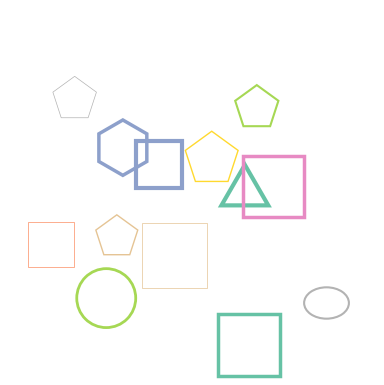[{"shape": "square", "thickness": 2.5, "radius": 0.4, "center": [0.647, 0.104]}, {"shape": "triangle", "thickness": 3, "radius": 0.35, "center": [0.636, 0.502]}, {"shape": "square", "thickness": 0.5, "radius": 0.29, "center": [0.133, 0.365]}, {"shape": "square", "thickness": 3, "radius": 0.3, "center": [0.413, 0.573]}, {"shape": "hexagon", "thickness": 2.5, "radius": 0.36, "center": [0.319, 0.616]}, {"shape": "square", "thickness": 2.5, "radius": 0.4, "center": [0.711, 0.515]}, {"shape": "circle", "thickness": 2, "radius": 0.38, "center": [0.276, 0.226]}, {"shape": "pentagon", "thickness": 1.5, "radius": 0.3, "center": [0.667, 0.72]}, {"shape": "pentagon", "thickness": 1, "radius": 0.36, "center": [0.55, 0.587]}, {"shape": "square", "thickness": 0.5, "radius": 0.42, "center": [0.454, 0.336]}, {"shape": "pentagon", "thickness": 1, "radius": 0.29, "center": [0.303, 0.385]}, {"shape": "pentagon", "thickness": 0.5, "radius": 0.3, "center": [0.194, 0.742]}, {"shape": "oval", "thickness": 1.5, "radius": 0.29, "center": [0.848, 0.213]}]